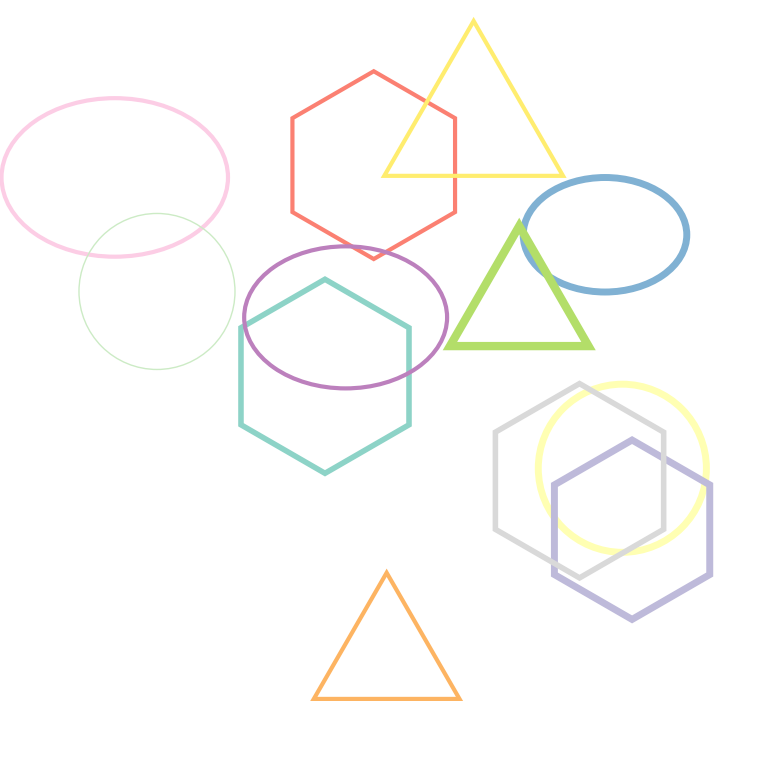[{"shape": "hexagon", "thickness": 2, "radius": 0.63, "center": [0.422, 0.511]}, {"shape": "circle", "thickness": 2.5, "radius": 0.55, "center": [0.808, 0.392]}, {"shape": "hexagon", "thickness": 2.5, "radius": 0.58, "center": [0.821, 0.312]}, {"shape": "hexagon", "thickness": 1.5, "radius": 0.61, "center": [0.485, 0.786]}, {"shape": "oval", "thickness": 2.5, "radius": 0.53, "center": [0.786, 0.695]}, {"shape": "triangle", "thickness": 1.5, "radius": 0.55, "center": [0.502, 0.147]}, {"shape": "triangle", "thickness": 3, "radius": 0.52, "center": [0.674, 0.602]}, {"shape": "oval", "thickness": 1.5, "radius": 0.74, "center": [0.149, 0.77]}, {"shape": "hexagon", "thickness": 2, "radius": 0.63, "center": [0.753, 0.376]}, {"shape": "oval", "thickness": 1.5, "radius": 0.66, "center": [0.449, 0.588]}, {"shape": "circle", "thickness": 0.5, "radius": 0.51, "center": [0.204, 0.621]}, {"shape": "triangle", "thickness": 1.5, "radius": 0.67, "center": [0.615, 0.839]}]